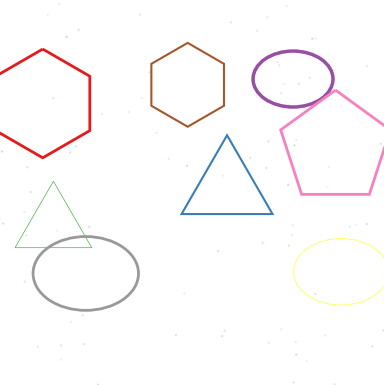[{"shape": "hexagon", "thickness": 2, "radius": 0.71, "center": [0.111, 0.731]}, {"shape": "triangle", "thickness": 1.5, "radius": 0.68, "center": [0.59, 0.512]}, {"shape": "triangle", "thickness": 0.5, "radius": 0.58, "center": [0.139, 0.414]}, {"shape": "oval", "thickness": 2.5, "radius": 0.52, "center": [0.761, 0.795]}, {"shape": "oval", "thickness": 0.5, "radius": 0.62, "center": [0.886, 0.294]}, {"shape": "hexagon", "thickness": 1.5, "radius": 0.54, "center": [0.487, 0.78]}, {"shape": "pentagon", "thickness": 2, "radius": 0.75, "center": [0.871, 0.616]}, {"shape": "oval", "thickness": 2, "radius": 0.68, "center": [0.223, 0.29]}]